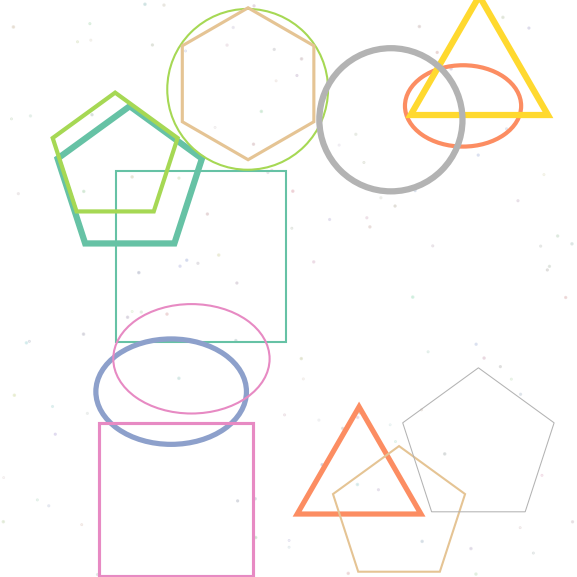[{"shape": "square", "thickness": 1, "radius": 0.74, "center": [0.348, 0.555]}, {"shape": "pentagon", "thickness": 3, "radius": 0.66, "center": [0.225, 0.684]}, {"shape": "triangle", "thickness": 2.5, "radius": 0.62, "center": [0.622, 0.171]}, {"shape": "oval", "thickness": 2, "radius": 0.5, "center": [0.802, 0.816]}, {"shape": "oval", "thickness": 2.5, "radius": 0.65, "center": [0.296, 0.321]}, {"shape": "square", "thickness": 1.5, "radius": 0.66, "center": [0.305, 0.135]}, {"shape": "oval", "thickness": 1, "radius": 0.68, "center": [0.331, 0.378]}, {"shape": "pentagon", "thickness": 2, "radius": 0.57, "center": [0.199, 0.725]}, {"shape": "circle", "thickness": 1, "radius": 0.7, "center": [0.429, 0.844]}, {"shape": "triangle", "thickness": 3, "radius": 0.69, "center": [0.83, 0.869]}, {"shape": "hexagon", "thickness": 1.5, "radius": 0.66, "center": [0.43, 0.854]}, {"shape": "pentagon", "thickness": 1, "radius": 0.6, "center": [0.691, 0.106]}, {"shape": "pentagon", "thickness": 0.5, "radius": 0.69, "center": [0.828, 0.224]}, {"shape": "circle", "thickness": 3, "radius": 0.62, "center": [0.677, 0.792]}]